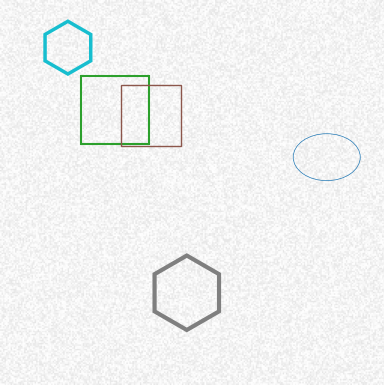[{"shape": "oval", "thickness": 0.5, "radius": 0.44, "center": [0.849, 0.592]}, {"shape": "square", "thickness": 1.5, "radius": 0.44, "center": [0.298, 0.714]}, {"shape": "square", "thickness": 1, "radius": 0.39, "center": [0.392, 0.699]}, {"shape": "hexagon", "thickness": 3, "radius": 0.48, "center": [0.485, 0.24]}, {"shape": "hexagon", "thickness": 2.5, "radius": 0.34, "center": [0.176, 0.876]}]